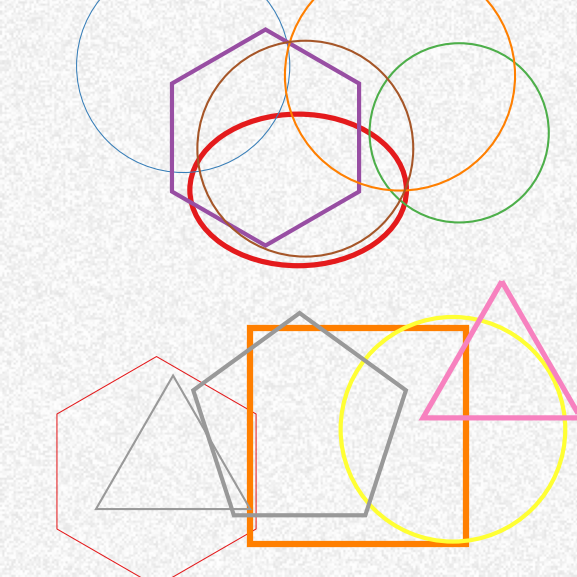[{"shape": "oval", "thickness": 2.5, "radius": 0.94, "center": [0.516, 0.67]}, {"shape": "hexagon", "thickness": 0.5, "radius": 1.0, "center": [0.271, 0.183]}, {"shape": "circle", "thickness": 0.5, "radius": 0.92, "center": [0.317, 0.885]}, {"shape": "circle", "thickness": 1, "radius": 0.78, "center": [0.795, 0.769]}, {"shape": "hexagon", "thickness": 2, "radius": 0.94, "center": [0.46, 0.761]}, {"shape": "circle", "thickness": 1, "radius": 1.0, "center": [0.693, 0.868]}, {"shape": "square", "thickness": 3, "radius": 0.94, "center": [0.62, 0.244]}, {"shape": "circle", "thickness": 2, "radius": 0.97, "center": [0.784, 0.256]}, {"shape": "circle", "thickness": 1, "radius": 0.93, "center": [0.529, 0.742]}, {"shape": "triangle", "thickness": 2.5, "radius": 0.79, "center": [0.869, 0.354]}, {"shape": "triangle", "thickness": 1, "radius": 0.77, "center": [0.3, 0.195]}, {"shape": "pentagon", "thickness": 2, "radius": 0.97, "center": [0.519, 0.263]}]